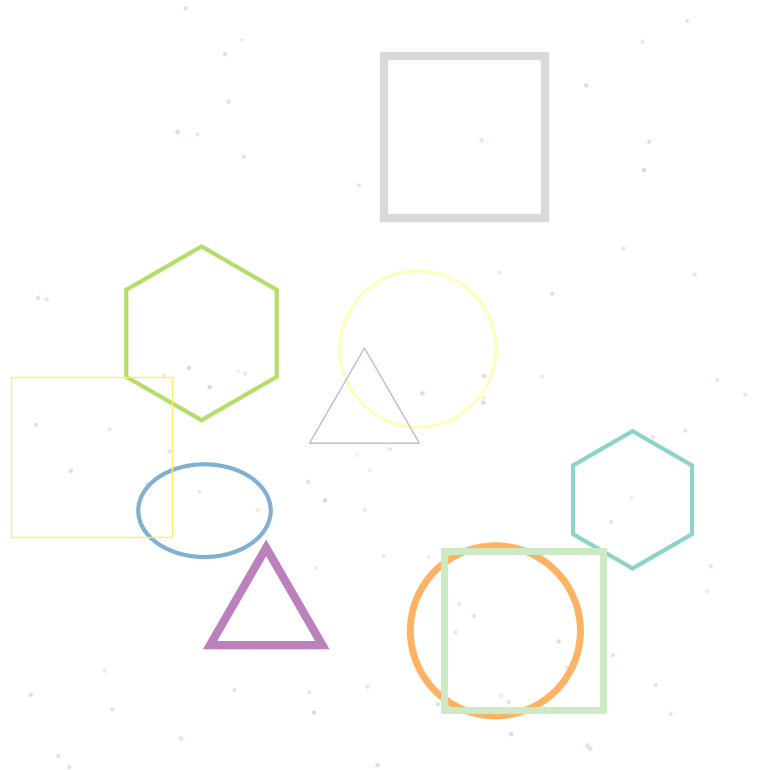[{"shape": "hexagon", "thickness": 1.5, "radius": 0.45, "center": [0.821, 0.351]}, {"shape": "circle", "thickness": 1, "radius": 0.51, "center": [0.543, 0.547]}, {"shape": "triangle", "thickness": 0.5, "radius": 0.41, "center": [0.473, 0.466]}, {"shape": "oval", "thickness": 1.5, "radius": 0.43, "center": [0.266, 0.337]}, {"shape": "circle", "thickness": 2.5, "radius": 0.55, "center": [0.643, 0.181]}, {"shape": "hexagon", "thickness": 1.5, "radius": 0.56, "center": [0.262, 0.567]}, {"shape": "square", "thickness": 3, "radius": 0.52, "center": [0.604, 0.822]}, {"shape": "triangle", "thickness": 3, "radius": 0.42, "center": [0.346, 0.204]}, {"shape": "square", "thickness": 2.5, "radius": 0.52, "center": [0.68, 0.181]}, {"shape": "square", "thickness": 0.5, "radius": 0.52, "center": [0.119, 0.406]}]